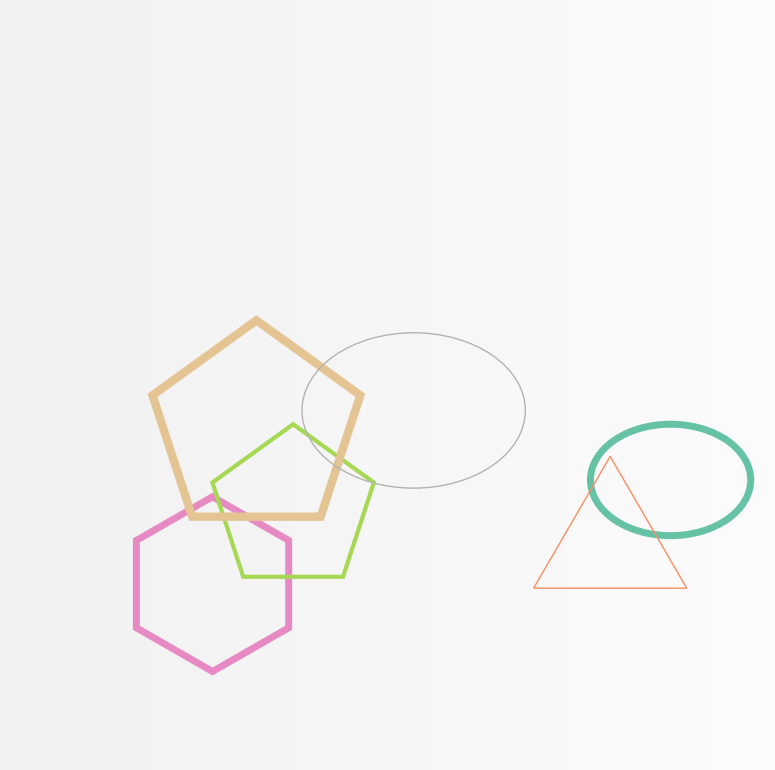[{"shape": "oval", "thickness": 2.5, "radius": 0.52, "center": [0.865, 0.377]}, {"shape": "triangle", "thickness": 0.5, "radius": 0.57, "center": [0.787, 0.293]}, {"shape": "hexagon", "thickness": 2.5, "radius": 0.57, "center": [0.274, 0.241]}, {"shape": "pentagon", "thickness": 1.5, "radius": 0.55, "center": [0.378, 0.34]}, {"shape": "pentagon", "thickness": 3, "radius": 0.7, "center": [0.331, 0.443]}, {"shape": "oval", "thickness": 0.5, "radius": 0.72, "center": [0.534, 0.467]}]